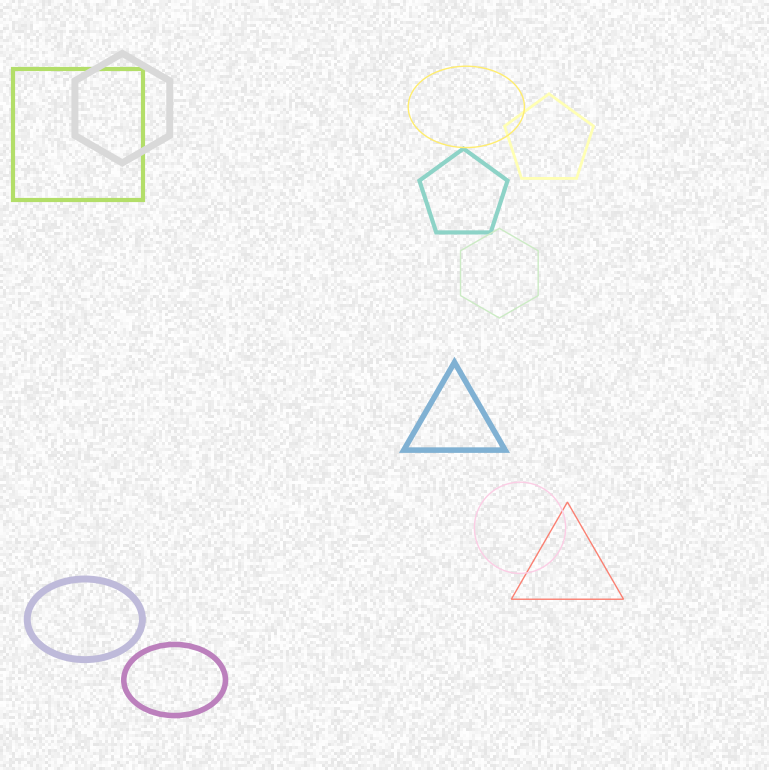[{"shape": "pentagon", "thickness": 1.5, "radius": 0.3, "center": [0.602, 0.747]}, {"shape": "pentagon", "thickness": 1, "radius": 0.3, "center": [0.713, 0.817]}, {"shape": "oval", "thickness": 2.5, "radius": 0.37, "center": [0.11, 0.196]}, {"shape": "triangle", "thickness": 0.5, "radius": 0.42, "center": [0.737, 0.264]}, {"shape": "triangle", "thickness": 2, "radius": 0.38, "center": [0.59, 0.453]}, {"shape": "square", "thickness": 1.5, "radius": 0.42, "center": [0.101, 0.825]}, {"shape": "circle", "thickness": 0.5, "radius": 0.3, "center": [0.675, 0.315]}, {"shape": "hexagon", "thickness": 2.5, "radius": 0.36, "center": [0.159, 0.86]}, {"shape": "oval", "thickness": 2, "radius": 0.33, "center": [0.227, 0.117]}, {"shape": "hexagon", "thickness": 0.5, "radius": 0.29, "center": [0.649, 0.645]}, {"shape": "oval", "thickness": 0.5, "radius": 0.38, "center": [0.606, 0.861]}]